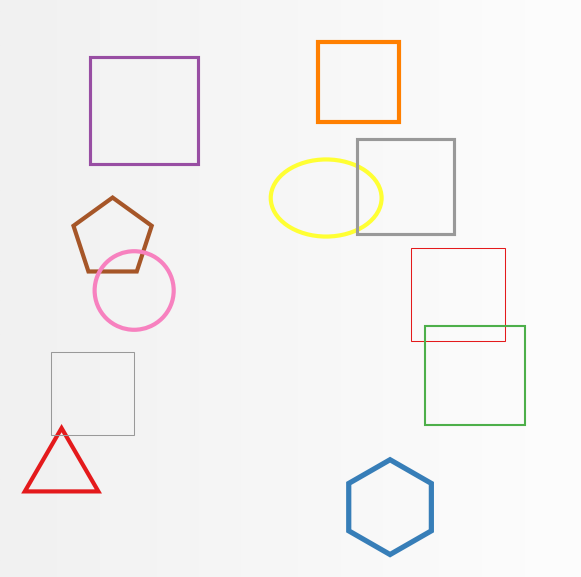[{"shape": "triangle", "thickness": 2, "radius": 0.37, "center": [0.106, 0.185]}, {"shape": "square", "thickness": 0.5, "radius": 0.4, "center": [0.788, 0.489]}, {"shape": "hexagon", "thickness": 2.5, "radius": 0.41, "center": [0.671, 0.121]}, {"shape": "square", "thickness": 1, "radius": 0.43, "center": [0.817, 0.348]}, {"shape": "square", "thickness": 1.5, "radius": 0.46, "center": [0.248, 0.808]}, {"shape": "square", "thickness": 2, "radius": 0.35, "center": [0.616, 0.858]}, {"shape": "oval", "thickness": 2, "radius": 0.48, "center": [0.561, 0.656]}, {"shape": "pentagon", "thickness": 2, "radius": 0.35, "center": [0.194, 0.586]}, {"shape": "circle", "thickness": 2, "radius": 0.34, "center": [0.231, 0.496]}, {"shape": "square", "thickness": 1.5, "radius": 0.41, "center": [0.698, 0.676]}, {"shape": "square", "thickness": 0.5, "radius": 0.36, "center": [0.159, 0.318]}]